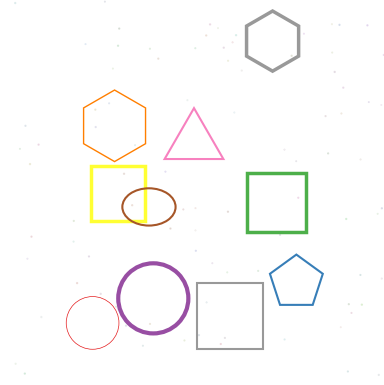[{"shape": "circle", "thickness": 0.5, "radius": 0.34, "center": [0.24, 0.161]}, {"shape": "pentagon", "thickness": 1.5, "radius": 0.36, "center": [0.77, 0.267]}, {"shape": "square", "thickness": 2.5, "radius": 0.38, "center": [0.718, 0.473]}, {"shape": "circle", "thickness": 3, "radius": 0.46, "center": [0.398, 0.225]}, {"shape": "hexagon", "thickness": 1, "radius": 0.46, "center": [0.298, 0.673]}, {"shape": "square", "thickness": 2.5, "radius": 0.35, "center": [0.307, 0.497]}, {"shape": "oval", "thickness": 1.5, "radius": 0.35, "center": [0.387, 0.463]}, {"shape": "triangle", "thickness": 1.5, "radius": 0.44, "center": [0.504, 0.631]}, {"shape": "square", "thickness": 1.5, "radius": 0.43, "center": [0.598, 0.18]}, {"shape": "hexagon", "thickness": 2.5, "radius": 0.39, "center": [0.708, 0.893]}]